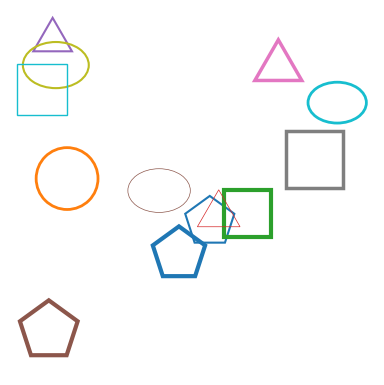[{"shape": "pentagon", "thickness": 3, "radius": 0.36, "center": [0.465, 0.341]}, {"shape": "pentagon", "thickness": 1.5, "radius": 0.34, "center": [0.545, 0.424]}, {"shape": "circle", "thickness": 2, "radius": 0.4, "center": [0.174, 0.536]}, {"shape": "square", "thickness": 3, "radius": 0.3, "center": [0.644, 0.445]}, {"shape": "triangle", "thickness": 0.5, "radius": 0.32, "center": [0.568, 0.443]}, {"shape": "triangle", "thickness": 1.5, "radius": 0.29, "center": [0.137, 0.896]}, {"shape": "oval", "thickness": 0.5, "radius": 0.41, "center": [0.413, 0.505]}, {"shape": "pentagon", "thickness": 3, "radius": 0.39, "center": [0.127, 0.141]}, {"shape": "triangle", "thickness": 2.5, "radius": 0.35, "center": [0.723, 0.826]}, {"shape": "square", "thickness": 2.5, "radius": 0.37, "center": [0.816, 0.586]}, {"shape": "oval", "thickness": 1.5, "radius": 0.43, "center": [0.145, 0.831]}, {"shape": "square", "thickness": 1, "radius": 0.33, "center": [0.11, 0.767]}, {"shape": "oval", "thickness": 2, "radius": 0.38, "center": [0.876, 0.733]}]